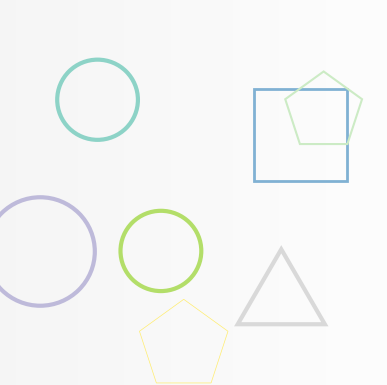[{"shape": "circle", "thickness": 3, "radius": 0.52, "center": [0.252, 0.741]}, {"shape": "circle", "thickness": 3, "radius": 0.7, "center": [0.104, 0.347]}, {"shape": "square", "thickness": 2, "radius": 0.6, "center": [0.777, 0.65]}, {"shape": "circle", "thickness": 3, "radius": 0.52, "center": [0.415, 0.348]}, {"shape": "triangle", "thickness": 3, "radius": 0.65, "center": [0.726, 0.223]}, {"shape": "pentagon", "thickness": 1.5, "radius": 0.52, "center": [0.835, 0.71]}, {"shape": "pentagon", "thickness": 0.5, "radius": 0.6, "center": [0.474, 0.102]}]